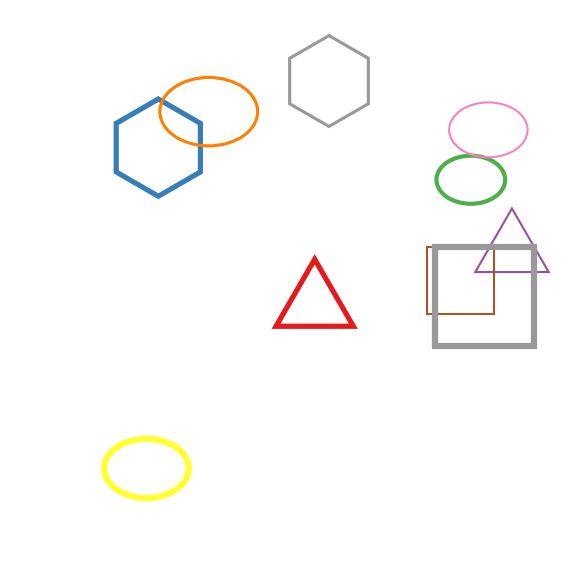[{"shape": "triangle", "thickness": 2.5, "radius": 0.39, "center": [0.545, 0.473]}, {"shape": "hexagon", "thickness": 2.5, "radius": 0.42, "center": [0.274, 0.743]}, {"shape": "oval", "thickness": 2, "radius": 0.3, "center": [0.815, 0.688]}, {"shape": "triangle", "thickness": 1, "radius": 0.37, "center": [0.887, 0.565]}, {"shape": "oval", "thickness": 1.5, "radius": 0.42, "center": [0.362, 0.806]}, {"shape": "oval", "thickness": 3, "radius": 0.37, "center": [0.254, 0.188]}, {"shape": "square", "thickness": 1, "radius": 0.29, "center": [0.797, 0.514]}, {"shape": "oval", "thickness": 1, "radius": 0.34, "center": [0.846, 0.774]}, {"shape": "hexagon", "thickness": 1.5, "radius": 0.39, "center": [0.57, 0.859]}, {"shape": "square", "thickness": 3, "radius": 0.43, "center": [0.839, 0.486]}]